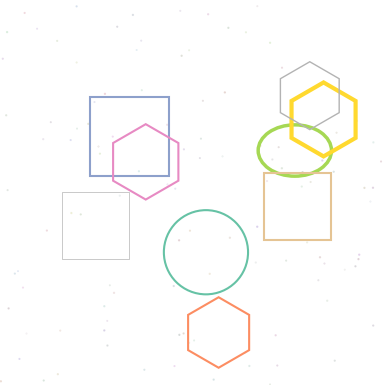[{"shape": "circle", "thickness": 1.5, "radius": 0.55, "center": [0.535, 0.345]}, {"shape": "hexagon", "thickness": 1.5, "radius": 0.46, "center": [0.568, 0.136]}, {"shape": "square", "thickness": 1.5, "radius": 0.51, "center": [0.337, 0.645]}, {"shape": "hexagon", "thickness": 1.5, "radius": 0.49, "center": [0.379, 0.58]}, {"shape": "oval", "thickness": 2.5, "radius": 0.48, "center": [0.766, 0.609]}, {"shape": "hexagon", "thickness": 3, "radius": 0.48, "center": [0.84, 0.69]}, {"shape": "square", "thickness": 1.5, "radius": 0.44, "center": [0.773, 0.463]}, {"shape": "square", "thickness": 0.5, "radius": 0.44, "center": [0.247, 0.415]}, {"shape": "hexagon", "thickness": 1, "radius": 0.44, "center": [0.805, 0.751]}]